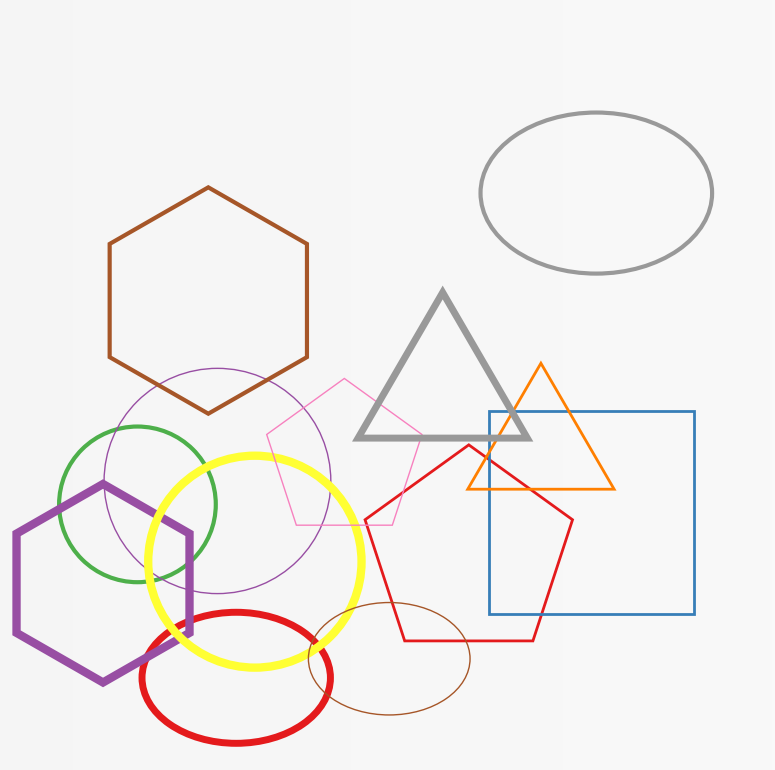[{"shape": "oval", "thickness": 2.5, "radius": 0.61, "center": [0.305, 0.12]}, {"shape": "pentagon", "thickness": 1, "radius": 0.7, "center": [0.605, 0.282]}, {"shape": "square", "thickness": 1, "radius": 0.66, "center": [0.763, 0.335]}, {"shape": "circle", "thickness": 1.5, "radius": 0.51, "center": [0.177, 0.345]}, {"shape": "circle", "thickness": 0.5, "radius": 0.73, "center": [0.281, 0.375]}, {"shape": "hexagon", "thickness": 3, "radius": 0.64, "center": [0.133, 0.243]}, {"shape": "triangle", "thickness": 1, "radius": 0.55, "center": [0.698, 0.419]}, {"shape": "circle", "thickness": 3, "radius": 0.69, "center": [0.329, 0.271]}, {"shape": "hexagon", "thickness": 1.5, "radius": 0.73, "center": [0.269, 0.61]}, {"shape": "oval", "thickness": 0.5, "radius": 0.52, "center": [0.502, 0.144]}, {"shape": "pentagon", "thickness": 0.5, "radius": 0.53, "center": [0.444, 0.403]}, {"shape": "oval", "thickness": 1.5, "radius": 0.75, "center": [0.769, 0.749]}, {"shape": "triangle", "thickness": 2.5, "radius": 0.63, "center": [0.571, 0.494]}]